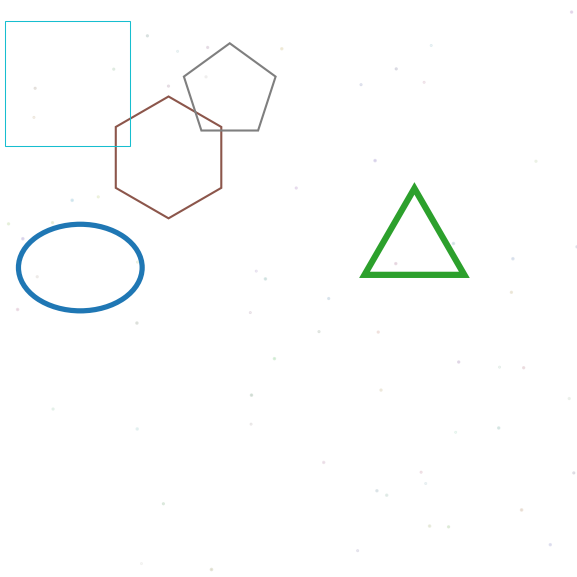[{"shape": "oval", "thickness": 2.5, "radius": 0.54, "center": [0.139, 0.536]}, {"shape": "triangle", "thickness": 3, "radius": 0.5, "center": [0.718, 0.573]}, {"shape": "hexagon", "thickness": 1, "radius": 0.53, "center": [0.292, 0.727]}, {"shape": "pentagon", "thickness": 1, "radius": 0.42, "center": [0.398, 0.841]}, {"shape": "square", "thickness": 0.5, "radius": 0.54, "center": [0.116, 0.855]}]